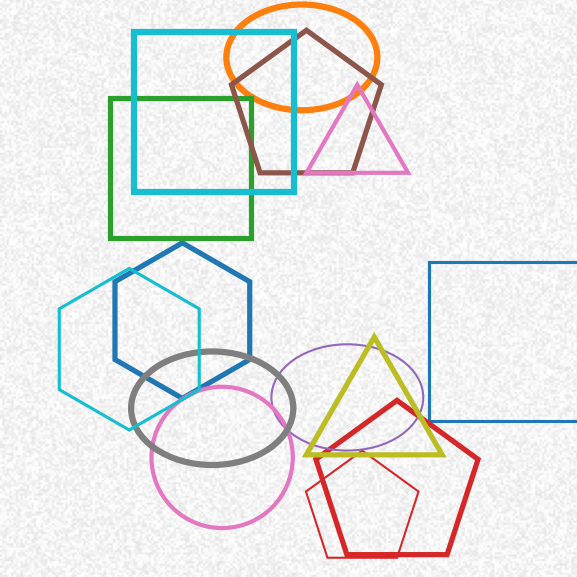[{"shape": "square", "thickness": 1.5, "radius": 0.69, "center": [0.88, 0.408]}, {"shape": "hexagon", "thickness": 2.5, "radius": 0.67, "center": [0.316, 0.444]}, {"shape": "oval", "thickness": 3, "radius": 0.65, "center": [0.523, 0.9]}, {"shape": "square", "thickness": 2.5, "radius": 0.61, "center": [0.312, 0.708]}, {"shape": "pentagon", "thickness": 1, "radius": 0.51, "center": [0.627, 0.116]}, {"shape": "pentagon", "thickness": 2.5, "radius": 0.74, "center": [0.687, 0.158]}, {"shape": "oval", "thickness": 1, "radius": 0.66, "center": [0.601, 0.311]}, {"shape": "pentagon", "thickness": 2.5, "radius": 0.68, "center": [0.531, 0.81]}, {"shape": "circle", "thickness": 2, "radius": 0.61, "center": [0.385, 0.207]}, {"shape": "triangle", "thickness": 2, "radius": 0.51, "center": [0.619, 0.751]}, {"shape": "oval", "thickness": 3, "radius": 0.7, "center": [0.367, 0.292]}, {"shape": "triangle", "thickness": 2.5, "radius": 0.68, "center": [0.648, 0.279]}, {"shape": "hexagon", "thickness": 1.5, "radius": 0.7, "center": [0.224, 0.394]}, {"shape": "square", "thickness": 3, "radius": 0.69, "center": [0.37, 0.805]}]